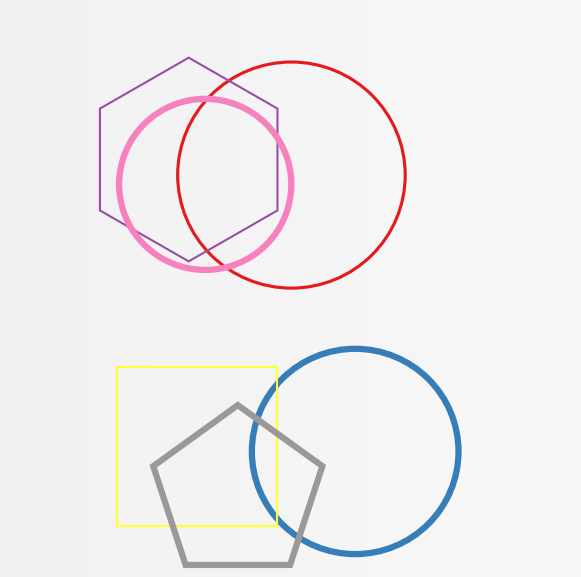[{"shape": "circle", "thickness": 1.5, "radius": 0.98, "center": [0.501, 0.696]}, {"shape": "circle", "thickness": 3, "radius": 0.89, "center": [0.611, 0.217]}, {"shape": "hexagon", "thickness": 1, "radius": 0.88, "center": [0.325, 0.723]}, {"shape": "square", "thickness": 1, "radius": 0.69, "center": [0.338, 0.227]}, {"shape": "circle", "thickness": 3, "radius": 0.74, "center": [0.353, 0.68]}, {"shape": "pentagon", "thickness": 3, "radius": 0.76, "center": [0.409, 0.145]}]